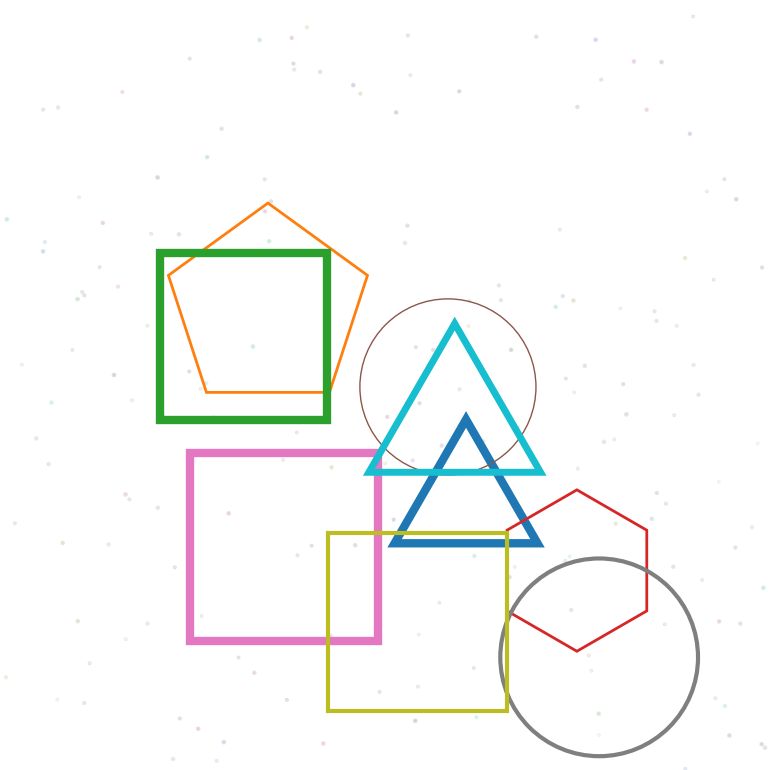[{"shape": "triangle", "thickness": 3, "radius": 0.54, "center": [0.605, 0.348]}, {"shape": "pentagon", "thickness": 1, "radius": 0.68, "center": [0.348, 0.6]}, {"shape": "square", "thickness": 3, "radius": 0.54, "center": [0.316, 0.563]}, {"shape": "hexagon", "thickness": 1, "radius": 0.52, "center": [0.749, 0.259]}, {"shape": "circle", "thickness": 0.5, "radius": 0.57, "center": [0.582, 0.498]}, {"shape": "square", "thickness": 3, "radius": 0.61, "center": [0.368, 0.29]}, {"shape": "circle", "thickness": 1.5, "radius": 0.64, "center": [0.778, 0.146]}, {"shape": "square", "thickness": 1.5, "radius": 0.58, "center": [0.542, 0.193]}, {"shape": "triangle", "thickness": 2.5, "radius": 0.64, "center": [0.591, 0.451]}]